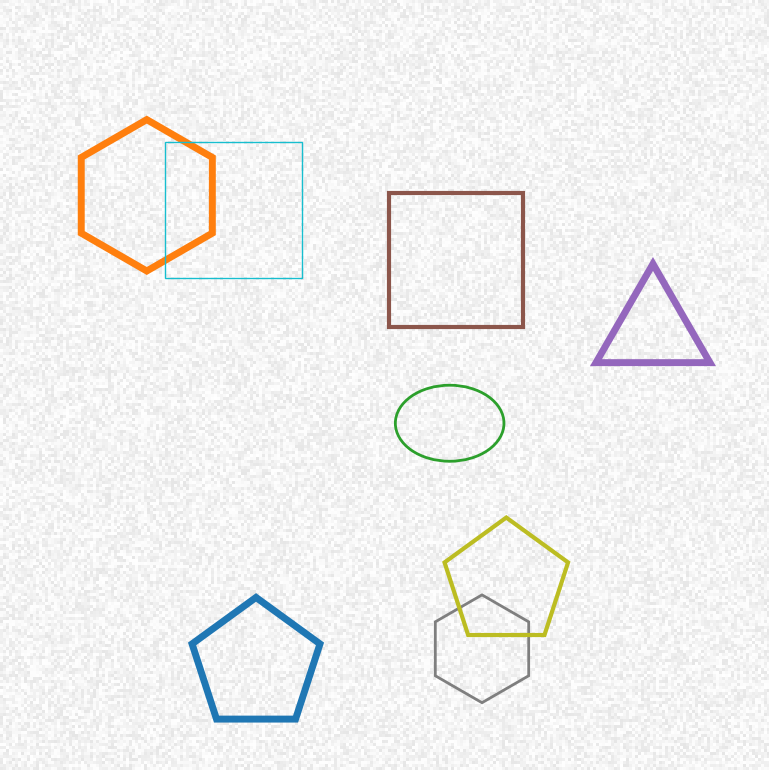[{"shape": "pentagon", "thickness": 2.5, "radius": 0.44, "center": [0.333, 0.137]}, {"shape": "hexagon", "thickness": 2.5, "radius": 0.49, "center": [0.191, 0.746]}, {"shape": "oval", "thickness": 1, "radius": 0.35, "center": [0.584, 0.45]}, {"shape": "triangle", "thickness": 2.5, "radius": 0.43, "center": [0.848, 0.572]}, {"shape": "square", "thickness": 1.5, "radius": 0.43, "center": [0.593, 0.662]}, {"shape": "hexagon", "thickness": 1, "radius": 0.35, "center": [0.626, 0.157]}, {"shape": "pentagon", "thickness": 1.5, "radius": 0.42, "center": [0.658, 0.244]}, {"shape": "square", "thickness": 0.5, "radius": 0.44, "center": [0.303, 0.727]}]